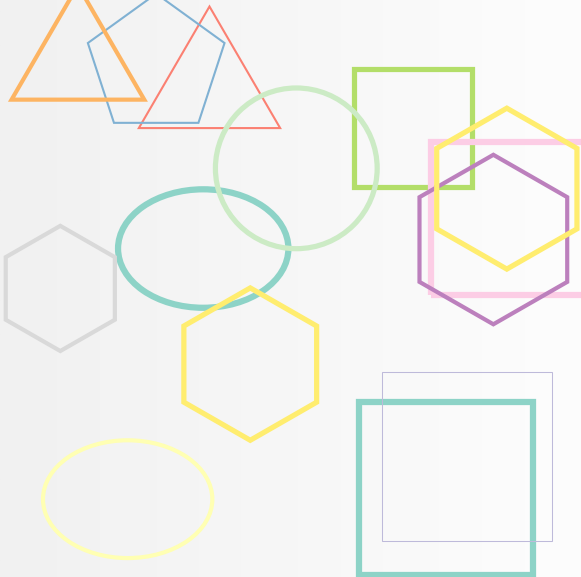[{"shape": "oval", "thickness": 3, "radius": 0.73, "center": [0.35, 0.569]}, {"shape": "square", "thickness": 3, "radius": 0.75, "center": [0.767, 0.153]}, {"shape": "oval", "thickness": 2, "radius": 0.73, "center": [0.22, 0.135]}, {"shape": "square", "thickness": 0.5, "radius": 0.73, "center": [0.803, 0.209]}, {"shape": "triangle", "thickness": 1, "radius": 0.7, "center": [0.36, 0.848]}, {"shape": "pentagon", "thickness": 1, "radius": 0.62, "center": [0.269, 0.886]}, {"shape": "triangle", "thickness": 2, "radius": 0.66, "center": [0.134, 0.892]}, {"shape": "square", "thickness": 2.5, "radius": 0.51, "center": [0.711, 0.778]}, {"shape": "square", "thickness": 3, "radius": 0.66, "center": [0.874, 0.621]}, {"shape": "hexagon", "thickness": 2, "radius": 0.54, "center": [0.104, 0.5]}, {"shape": "hexagon", "thickness": 2, "radius": 0.73, "center": [0.849, 0.584]}, {"shape": "circle", "thickness": 2.5, "radius": 0.7, "center": [0.51, 0.708]}, {"shape": "hexagon", "thickness": 2.5, "radius": 0.7, "center": [0.872, 0.672]}, {"shape": "hexagon", "thickness": 2.5, "radius": 0.66, "center": [0.431, 0.369]}]